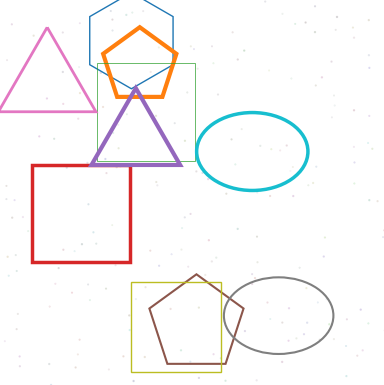[{"shape": "hexagon", "thickness": 1, "radius": 0.62, "center": [0.341, 0.894]}, {"shape": "pentagon", "thickness": 3, "radius": 0.5, "center": [0.363, 0.829]}, {"shape": "square", "thickness": 0.5, "radius": 0.64, "center": [0.379, 0.709]}, {"shape": "square", "thickness": 2.5, "radius": 0.63, "center": [0.21, 0.445]}, {"shape": "triangle", "thickness": 3, "radius": 0.66, "center": [0.353, 0.638]}, {"shape": "pentagon", "thickness": 1.5, "radius": 0.64, "center": [0.51, 0.159]}, {"shape": "triangle", "thickness": 2, "radius": 0.73, "center": [0.123, 0.783]}, {"shape": "oval", "thickness": 1.5, "radius": 0.71, "center": [0.724, 0.18]}, {"shape": "square", "thickness": 1, "radius": 0.58, "center": [0.458, 0.151]}, {"shape": "oval", "thickness": 2.5, "radius": 0.72, "center": [0.655, 0.606]}]